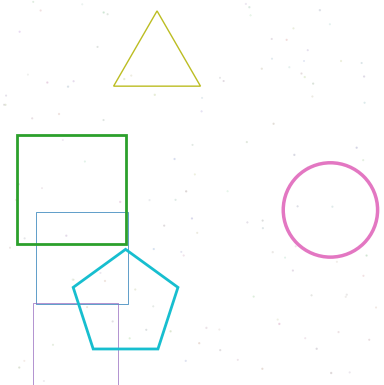[{"shape": "square", "thickness": 0.5, "radius": 0.59, "center": [0.213, 0.329]}, {"shape": "square", "thickness": 2, "radius": 0.71, "center": [0.185, 0.507]}, {"shape": "square", "thickness": 0.5, "radius": 0.55, "center": [0.196, 0.104]}, {"shape": "circle", "thickness": 2.5, "radius": 0.61, "center": [0.858, 0.455]}, {"shape": "triangle", "thickness": 1, "radius": 0.65, "center": [0.408, 0.841]}, {"shape": "pentagon", "thickness": 2, "radius": 0.72, "center": [0.326, 0.209]}]